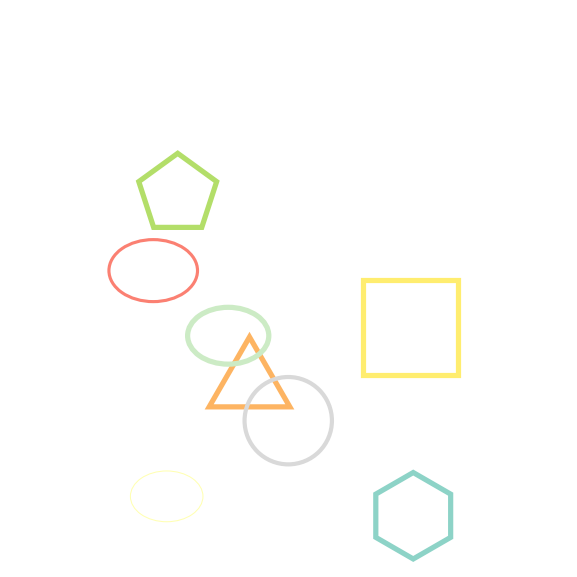[{"shape": "hexagon", "thickness": 2.5, "radius": 0.37, "center": [0.716, 0.106]}, {"shape": "oval", "thickness": 0.5, "radius": 0.31, "center": [0.289, 0.14]}, {"shape": "oval", "thickness": 1.5, "radius": 0.38, "center": [0.265, 0.531]}, {"shape": "triangle", "thickness": 2.5, "radius": 0.4, "center": [0.432, 0.335]}, {"shape": "pentagon", "thickness": 2.5, "radius": 0.35, "center": [0.308, 0.663]}, {"shape": "circle", "thickness": 2, "radius": 0.38, "center": [0.499, 0.271]}, {"shape": "oval", "thickness": 2.5, "radius": 0.35, "center": [0.395, 0.418]}, {"shape": "square", "thickness": 2.5, "radius": 0.41, "center": [0.711, 0.432]}]